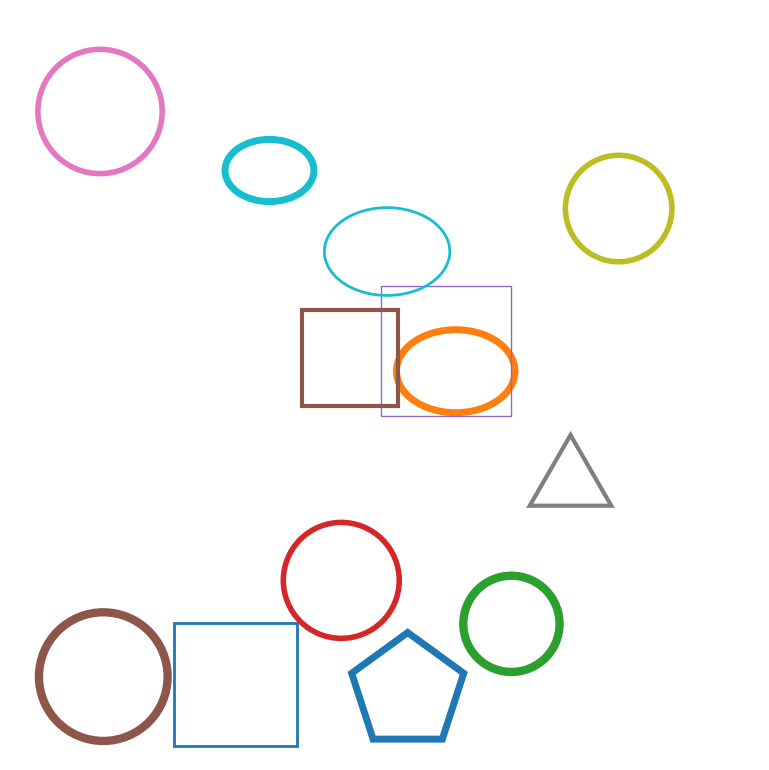[{"shape": "pentagon", "thickness": 2.5, "radius": 0.38, "center": [0.529, 0.102]}, {"shape": "square", "thickness": 1, "radius": 0.4, "center": [0.305, 0.111]}, {"shape": "oval", "thickness": 2.5, "radius": 0.38, "center": [0.592, 0.518]}, {"shape": "circle", "thickness": 3, "radius": 0.31, "center": [0.664, 0.19]}, {"shape": "circle", "thickness": 2, "radius": 0.38, "center": [0.443, 0.246]}, {"shape": "square", "thickness": 0.5, "radius": 0.42, "center": [0.579, 0.544]}, {"shape": "circle", "thickness": 3, "radius": 0.42, "center": [0.134, 0.121]}, {"shape": "square", "thickness": 1.5, "radius": 0.31, "center": [0.455, 0.535]}, {"shape": "circle", "thickness": 2, "radius": 0.4, "center": [0.13, 0.855]}, {"shape": "triangle", "thickness": 1.5, "radius": 0.31, "center": [0.741, 0.374]}, {"shape": "circle", "thickness": 2, "radius": 0.35, "center": [0.803, 0.729]}, {"shape": "oval", "thickness": 1, "radius": 0.41, "center": [0.503, 0.673]}, {"shape": "oval", "thickness": 2.5, "radius": 0.29, "center": [0.35, 0.779]}]